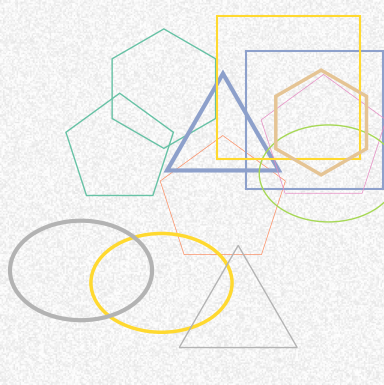[{"shape": "pentagon", "thickness": 1, "radius": 0.73, "center": [0.311, 0.611]}, {"shape": "hexagon", "thickness": 1, "radius": 0.78, "center": [0.426, 0.77]}, {"shape": "pentagon", "thickness": 0.5, "radius": 0.85, "center": [0.579, 0.477]}, {"shape": "triangle", "thickness": 3, "radius": 0.84, "center": [0.579, 0.641]}, {"shape": "square", "thickness": 1.5, "radius": 0.89, "center": [0.817, 0.688]}, {"shape": "pentagon", "thickness": 0.5, "radius": 0.85, "center": [0.84, 0.636]}, {"shape": "oval", "thickness": 1, "radius": 0.9, "center": [0.853, 0.549]}, {"shape": "square", "thickness": 1.5, "radius": 0.93, "center": [0.749, 0.774]}, {"shape": "oval", "thickness": 2.5, "radius": 0.92, "center": [0.419, 0.265]}, {"shape": "hexagon", "thickness": 2.5, "radius": 0.68, "center": [0.834, 0.682]}, {"shape": "triangle", "thickness": 1, "radius": 0.88, "center": [0.619, 0.186]}, {"shape": "oval", "thickness": 3, "radius": 0.92, "center": [0.21, 0.298]}]